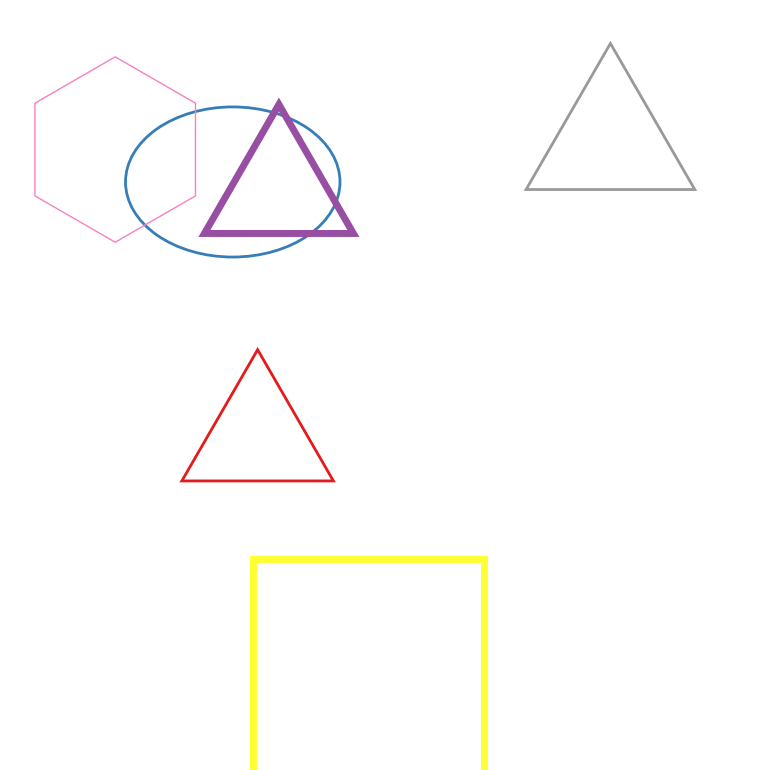[{"shape": "triangle", "thickness": 1, "radius": 0.57, "center": [0.335, 0.432]}, {"shape": "oval", "thickness": 1, "radius": 0.7, "center": [0.302, 0.764]}, {"shape": "triangle", "thickness": 2.5, "radius": 0.56, "center": [0.362, 0.753]}, {"shape": "square", "thickness": 2.5, "radius": 0.75, "center": [0.479, 0.125]}, {"shape": "hexagon", "thickness": 0.5, "radius": 0.6, "center": [0.15, 0.806]}, {"shape": "triangle", "thickness": 1, "radius": 0.63, "center": [0.793, 0.817]}]